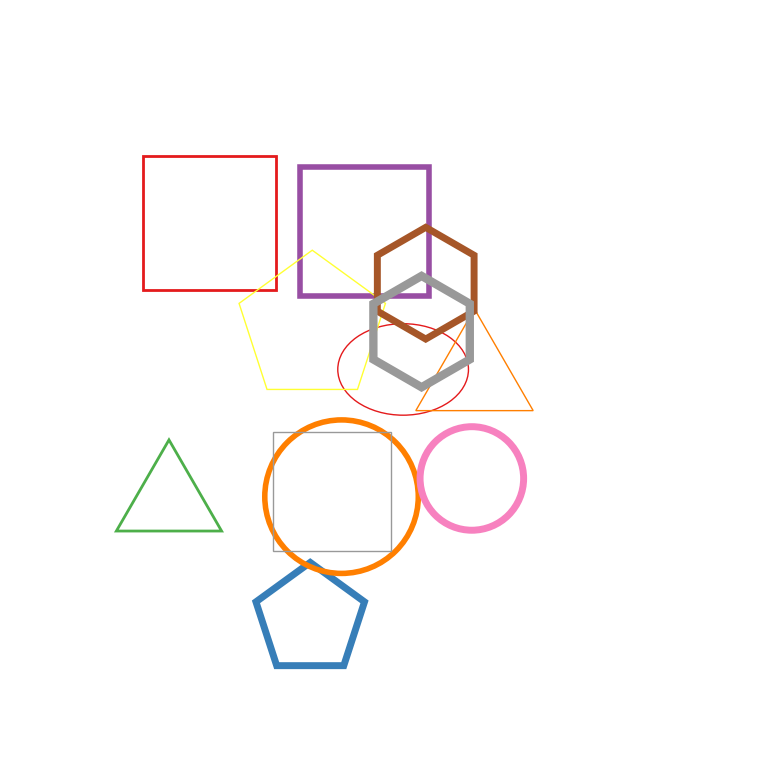[{"shape": "oval", "thickness": 0.5, "radius": 0.42, "center": [0.524, 0.52]}, {"shape": "square", "thickness": 1, "radius": 0.43, "center": [0.272, 0.71]}, {"shape": "pentagon", "thickness": 2.5, "radius": 0.37, "center": [0.403, 0.195]}, {"shape": "triangle", "thickness": 1, "radius": 0.39, "center": [0.219, 0.35]}, {"shape": "square", "thickness": 2, "radius": 0.42, "center": [0.474, 0.7]}, {"shape": "circle", "thickness": 2, "radius": 0.5, "center": [0.444, 0.355]}, {"shape": "triangle", "thickness": 0.5, "radius": 0.44, "center": [0.616, 0.511]}, {"shape": "pentagon", "thickness": 0.5, "radius": 0.5, "center": [0.406, 0.575]}, {"shape": "hexagon", "thickness": 2.5, "radius": 0.36, "center": [0.553, 0.632]}, {"shape": "circle", "thickness": 2.5, "radius": 0.34, "center": [0.613, 0.379]}, {"shape": "square", "thickness": 0.5, "radius": 0.38, "center": [0.431, 0.362]}, {"shape": "hexagon", "thickness": 3, "radius": 0.36, "center": [0.548, 0.569]}]